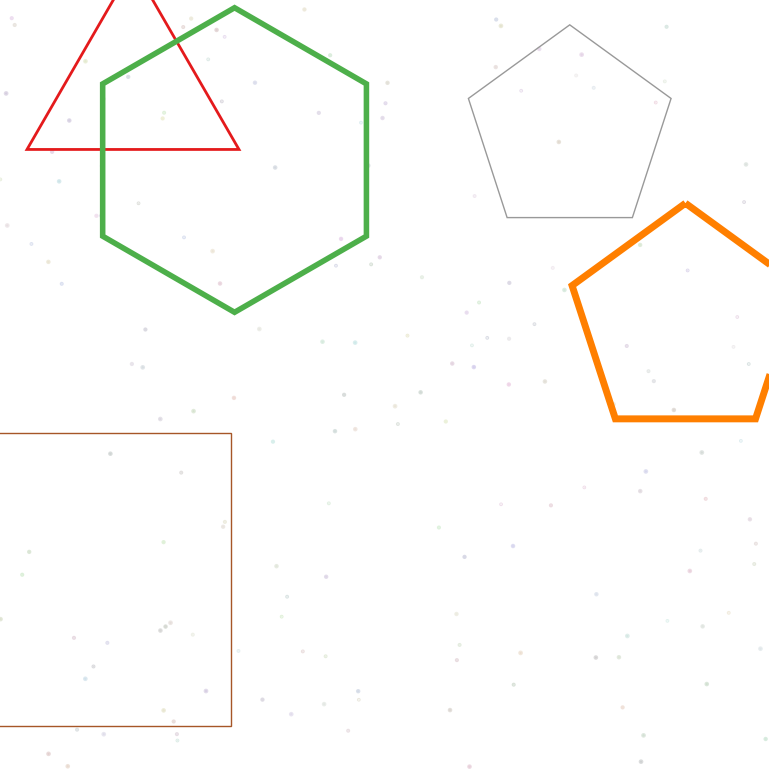[{"shape": "triangle", "thickness": 1, "radius": 0.79, "center": [0.173, 0.885]}, {"shape": "hexagon", "thickness": 2, "radius": 0.99, "center": [0.305, 0.792]}, {"shape": "pentagon", "thickness": 2.5, "radius": 0.77, "center": [0.89, 0.581]}, {"shape": "square", "thickness": 0.5, "radius": 0.95, "center": [0.11, 0.247]}, {"shape": "pentagon", "thickness": 0.5, "radius": 0.69, "center": [0.74, 0.829]}]